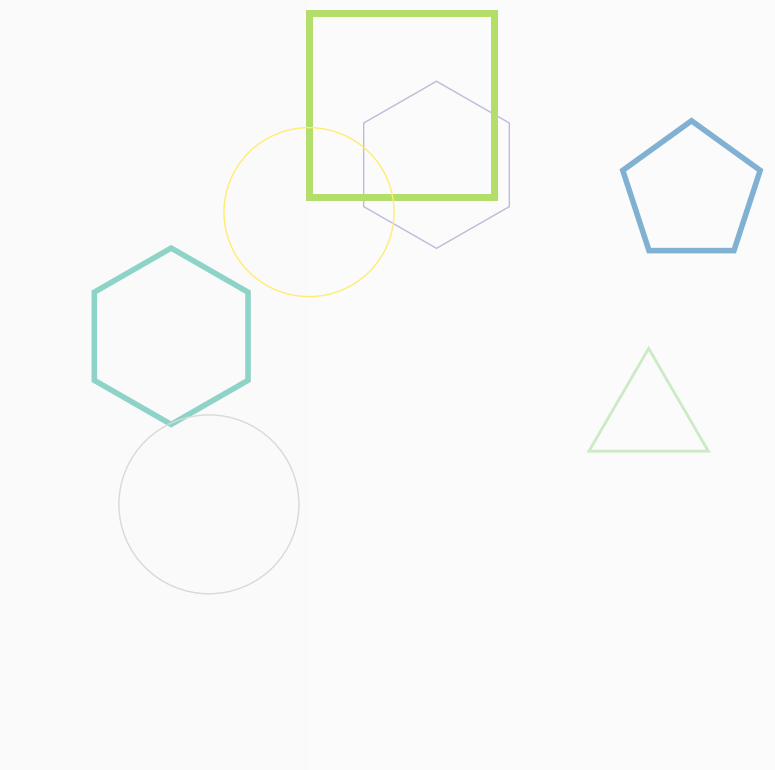[{"shape": "hexagon", "thickness": 2, "radius": 0.57, "center": [0.221, 0.563]}, {"shape": "hexagon", "thickness": 0.5, "radius": 0.54, "center": [0.563, 0.786]}, {"shape": "pentagon", "thickness": 2, "radius": 0.47, "center": [0.892, 0.75]}, {"shape": "square", "thickness": 2.5, "radius": 0.6, "center": [0.518, 0.863]}, {"shape": "circle", "thickness": 0.5, "radius": 0.58, "center": [0.27, 0.345]}, {"shape": "triangle", "thickness": 1, "radius": 0.44, "center": [0.837, 0.459]}, {"shape": "circle", "thickness": 0.5, "radius": 0.55, "center": [0.399, 0.725]}]